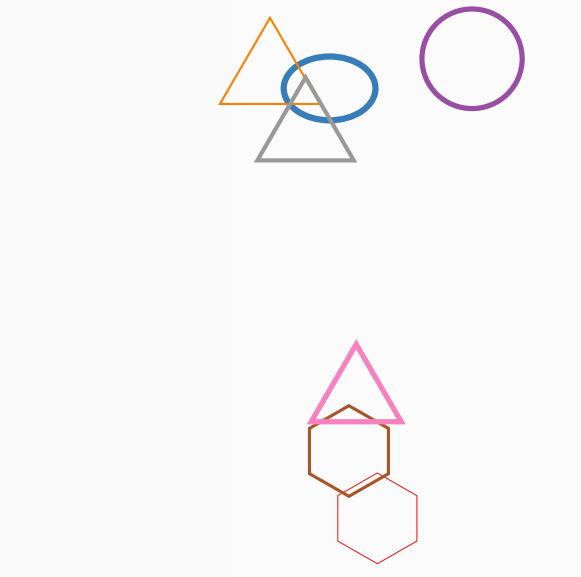[{"shape": "hexagon", "thickness": 0.5, "radius": 0.39, "center": [0.649, 0.102]}, {"shape": "oval", "thickness": 3, "radius": 0.39, "center": [0.567, 0.846]}, {"shape": "circle", "thickness": 2.5, "radius": 0.43, "center": [0.812, 0.897]}, {"shape": "triangle", "thickness": 1, "radius": 0.5, "center": [0.465, 0.869]}, {"shape": "hexagon", "thickness": 1.5, "radius": 0.39, "center": [0.6, 0.218]}, {"shape": "triangle", "thickness": 2.5, "radius": 0.45, "center": [0.613, 0.314]}, {"shape": "triangle", "thickness": 2, "radius": 0.48, "center": [0.526, 0.769]}]